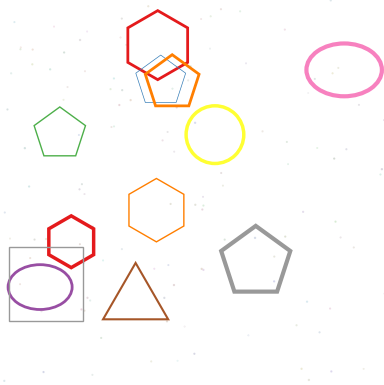[{"shape": "hexagon", "thickness": 2.5, "radius": 0.34, "center": [0.185, 0.372]}, {"shape": "hexagon", "thickness": 2, "radius": 0.45, "center": [0.41, 0.883]}, {"shape": "pentagon", "thickness": 0.5, "radius": 0.34, "center": [0.417, 0.789]}, {"shape": "pentagon", "thickness": 1, "radius": 0.35, "center": [0.155, 0.652]}, {"shape": "oval", "thickness": 2, "radius": 0.42, "center": [0.104, 0.254]}, {"shape": "pentagon", "thickness": 2, "radius": 0.37, "center": [0.447, 0.784]}, {"shape": "hexagon", "thickness": 1, "radius": 0.41, "center": [0.406, 0.454]}, {"shape": "circle", "thickness": 2.5, "radius": 0.37, "center": [0.558, 0.65]}, {"shape": "triangle", "thickness": 1.5, "radius": 0.49, "center": [0.352, 0.219]}, {"shape": "oval", "thickness": 3, "radius": 0.49, "center": [0.894, 0.819]}, {"shape": "square", "thickness": 1, "radius": 0.48, "center": [0.119, 0.262]}, {"shape": "pentagon", "thickness": 3, "radius": 0.47, "center": [0.664, 0.319]}]